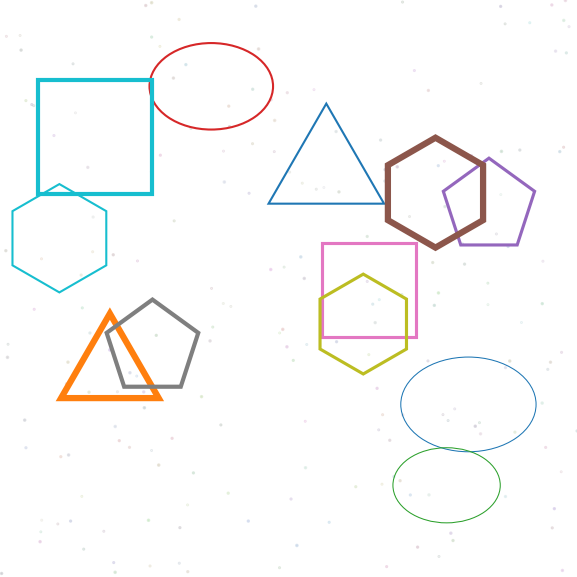[{"shape": "triangle", "thickness": 1, "radius": 0.58, "center": [0.565, 0.704]}, {"shape": "oval", "thickness": 0.5, "radius": 0.59, "center": [0.811, 0.299]}, {"shape": "triangle", "thickness": 3, "radius": 0.49, "center": [0.19, 0.359]}, {"shape": "oval", "thickness": 0.5, "radius": 0.46, "center": [0.773, 0.159]}, {"shape": "oval", "thickness": 1, "radius": 0.53, "center": [0.366, 0.85]}, {"shape": "pentagon", "thickness": 1.5, "radius": 0.42, "center": [0.847, 0.642]}, {"shape": "hexagon", "thickness": 3, "radius": 0.48, "center": [0.754, 0.666]}, {"shape": "square", "thickness": 1.5, "radius": 0.41, "center": [0.639, 0.497]}, {"shape": "pentagon", "thickness": 2, "radius": 0.42, "center": [0.264, 0.397]}, {"shape": "hexagon", "thickness": 1.5, "radius": 0.43, "center": [0.629, 0.438]}, {"shape": "hexagon", "thickness": 1, "radius": 0.47, "center": [0.103, 0.587]}, {"shape": "square", "thickness": 2, "radius": 0.49, "center": [0.165, 0.762]}]